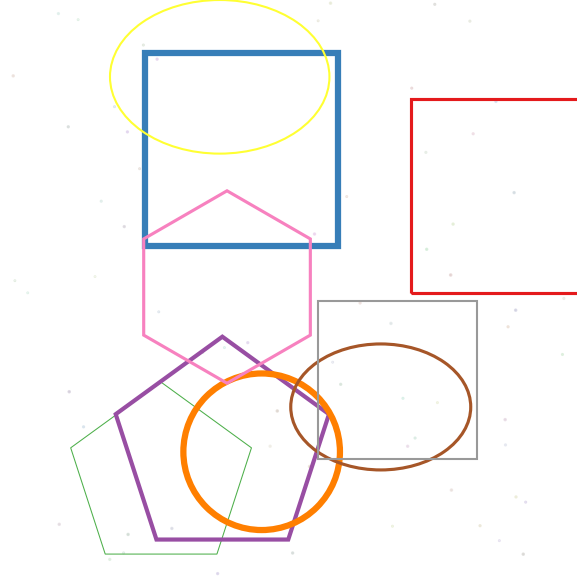[{"shape": "square", "thickness": 1.5, "radius": 0.84, "center": [0.88, 0.66]}, {"shape": "square", "thickness": 3, "radius": 0.83, "center": [0.418, 0.74]}, {"shape": "pentagon", "thickness": 0.5, "radius": 0.82, "center": [0.279, 0.173]}, {"shape": "pentagon", "thickness": 2, "radius": 0.97, "center": [0.385, 0.222]}, {"shape": "circle", "thickness": 3, "radius": 0.68, "center": [0.453, 0.217]}, {"shape": "oval", "thickness": 1, "radius": 0.95, "center": [0.38, 0.866]}, {"shape": "oval", "thickness": 1.5, "radius": 0.78, "center": [0.659, 0.294]}, {"shape": "hexagon", "thickness": 1.5, "radius": 0.83, "center": [0.393, 0.502]}, {"shape": "square", "thickness": 1, "radius": 0.69, "center": [0.688, 0.341]}]